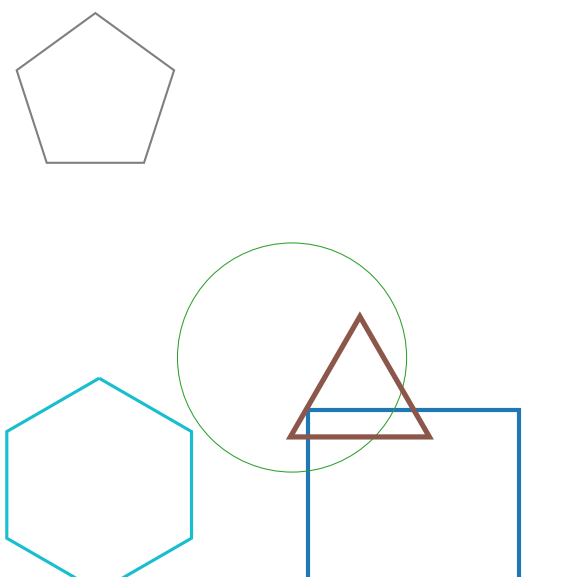[{"shape": "square", "thickness": 2, "radius": 0.91, "center": [0.716, 0.107]}, {"shape": "circle", "thickness": 0.5, "radius": 0.99, "center": [0.506, 0.38]}, {"shape": "triangle", "thickness": 2.5, "radius": 0.7, "center": [0.623, 0.312]}, {"shape": "pentagon", "thickness": 1, "radius": 0.72, "center": [0.165, 0.833]}, {"shape": "hexagon", "thickness": 1.5, "radius": 0.92, "center": [0.172, 0.16]}]